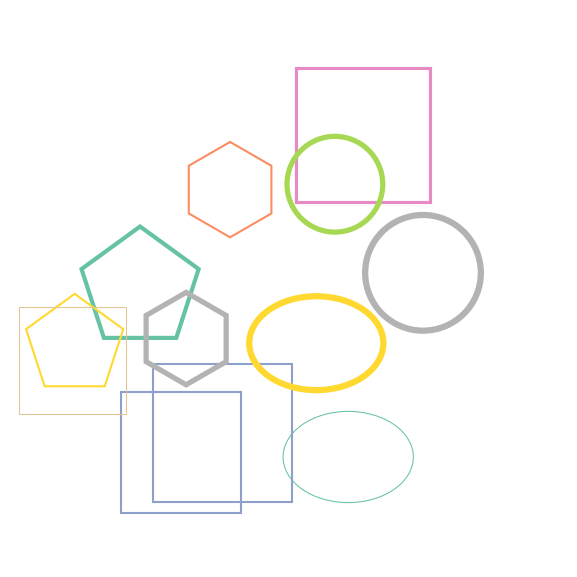[{"shape": "oval", "thickness": 0.5, "radius": 0.56, "center": [0.603, 0.208]}, {"shape": "pentagon", "thickness": 2, "radius": 0.53, "center": [0.243, 0.5]}, {"shape": "hexagon", "thickness": 1, "radius": 0.41, "center": [0.398, 0.671]}, {"shape": "square", "thickness": 1, "radius": 0.52, "center": [0.314, 0.215]}, {"shape": "square", "thickness": 1, "radius": 0.6, "center": [0.385, 0.249]}, {"shape": "square", "thickness": 1.5, "radius": 0.58, "center": [0.628, 0.766]}, {"shape": "circle", "thickness": 2.5, "radius": 0.41, "center": [0.58, 0.68]}, {"shape": "pentagon", "thickness": 1, "radius": 0.44, "center": [0.129, 0.402]}, {"shape": "oval", "thickness": 3, "radius": 0.58, "center": [0.548, 0.405]}, {"shape": "square", "thickness": 0.5, "radius": 0.46, "center": [0.126, 0.374]}, {"shape": "hexagon", "thickness": 2.5, "radius": 0.4, "center": [0.322, 0.413]}, {"shape": "circle", "thickness": 3, "radius": 0.5, "center": [0.732, 0.527]}]